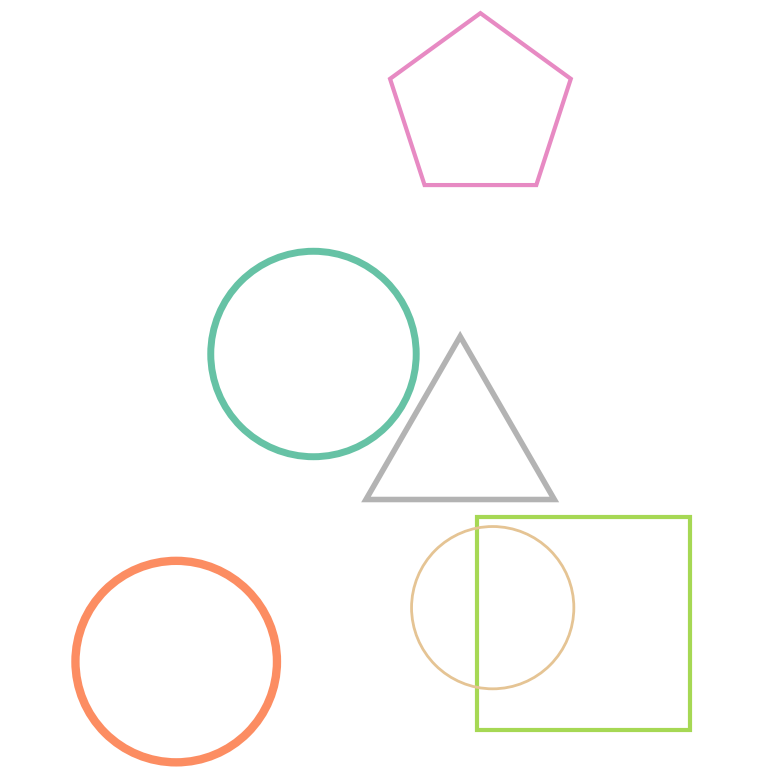[{"shape": "circle", "thickness": 2.5, "radius": 0.67, "center": [0.407, 0.54]}, {"shape": "circle", "thickness": 3, "radius": 0.65, "center": [0.229, 0.141]}, {"shape": "pentagon", "thickness": 1.5, "radius": 0.62, "center": [0.624, 0.86]}, {"shape": "square", "thickness": 1.5, "radius": 0.69, "center": [0.758, 0.19]}, {"shape": "circle", "thickness": 1, "radius": 0.53, "center": [0.64, 0.211]}, {"shape": "triangle", "thickness": 2, "radius": 0.71, "center": [0.598, 0.422]}]